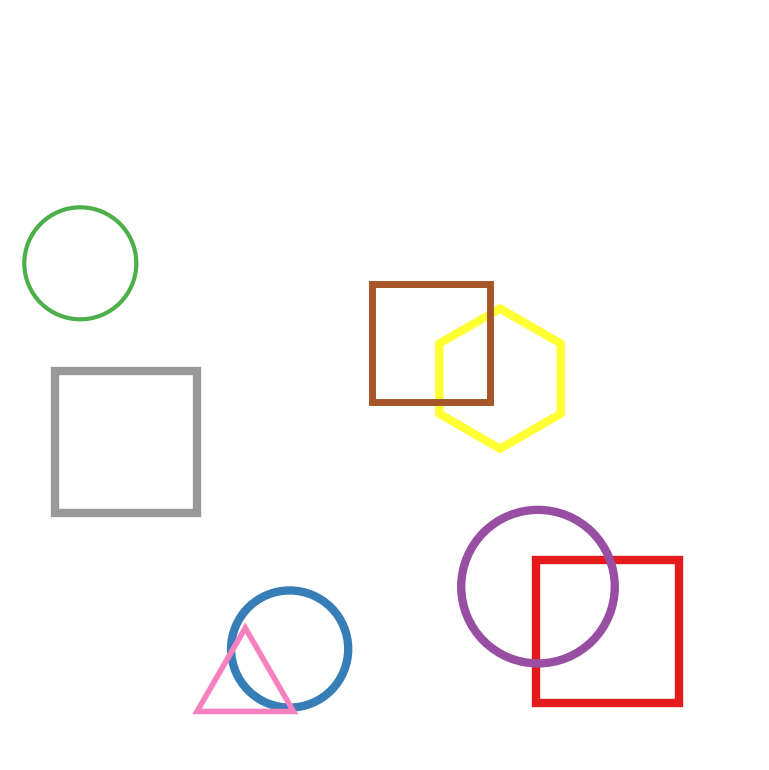[{"shape": "square", "thickness": 3, "radius": 0.47, "center": [0.789, 0.18]}, {"shape": "circle", "thickness": 3, "radius": 0.38, "center": [0.376, 0.157]}, {"shape": "circle", "thickness": 1.5, "radius": 0.36, "center": [0.104, 0.658]}, {"shape": "circle", "thickness": 3, "radius": 0.5, "center": [0.699, 0.238]}, {"shape": "hexagon", "thickness": 3, "radius": 0.46, "center": [0.649, 0.508]}, {"shape": "square", "thickness": 2.5, "radius": 0.38, "center": [0.559, 0.555]}, {"shape": "triangle", "thickness": 2, "radius": 0.36, "center": [0.319, 0.112]}, {"shape": "square", "thickness": 3, "radius": 0.46, "center": [0.163, 0.426]}]